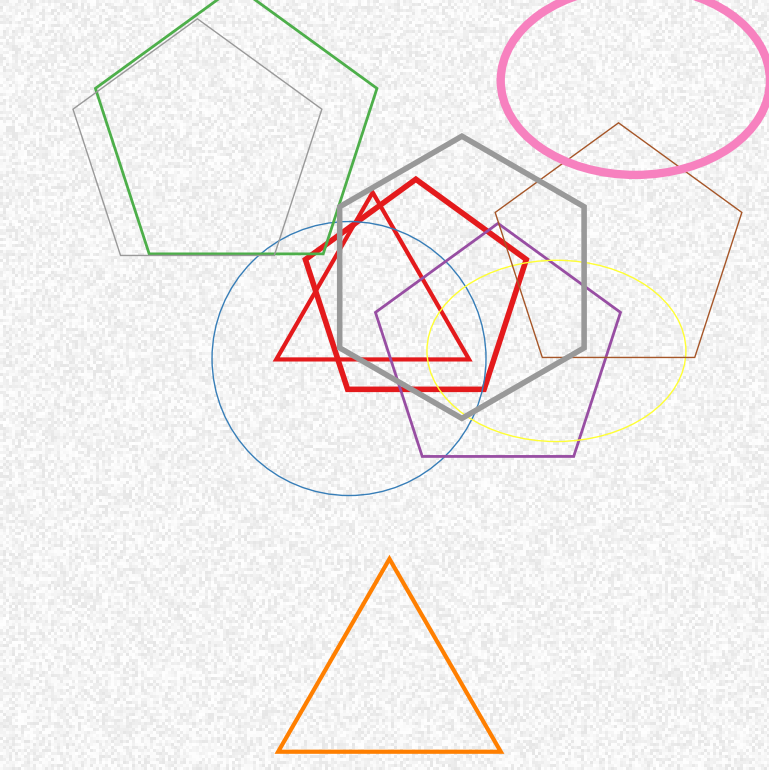[{"shape": "triangle", "thickness": 1.5, "radius": 0.72, "center": [0.484, 0.605]}, {"shape": "pentagon", "thickness": 2, "radius": 0.75, "center": [0.54, 0.616]}, {"shape": "circle", "thickness": 0.5, "radius": 0.89, "center": [0.453, 0.534]}, {"shape": "pentagon", "thickness": 1, "radius": 0.96, "center": [0.307, 0.826]}, {"shape": "pentagon", "thickness": 1, "radius": 0.84, "center": [0.647, 0.543]}, {"shape": "triangle", "thickness": 1.5, "radius": 0.83, "center": [0.506, 0.107]}, {"shape": "oval", "thickness": 0.5, "radius": 0.84, "center": [0.723, 0.544]}, {"shape": "pentagon", "thickness": 0.5, "radius": 0.84, "center": [0.803, 0.672]}, {"shape": "oval", "thickness": 3, "radius": 0.87, "center": [0.825, 0.895]}, {"shape": "hexagon", "thickness": 2, "radius": 0.92, "center": [0.6, 0.64]}, {"shape": "pentagon", "thickness": 0.5, "radius": 0.85, "center": [0.256, 0.806]}]